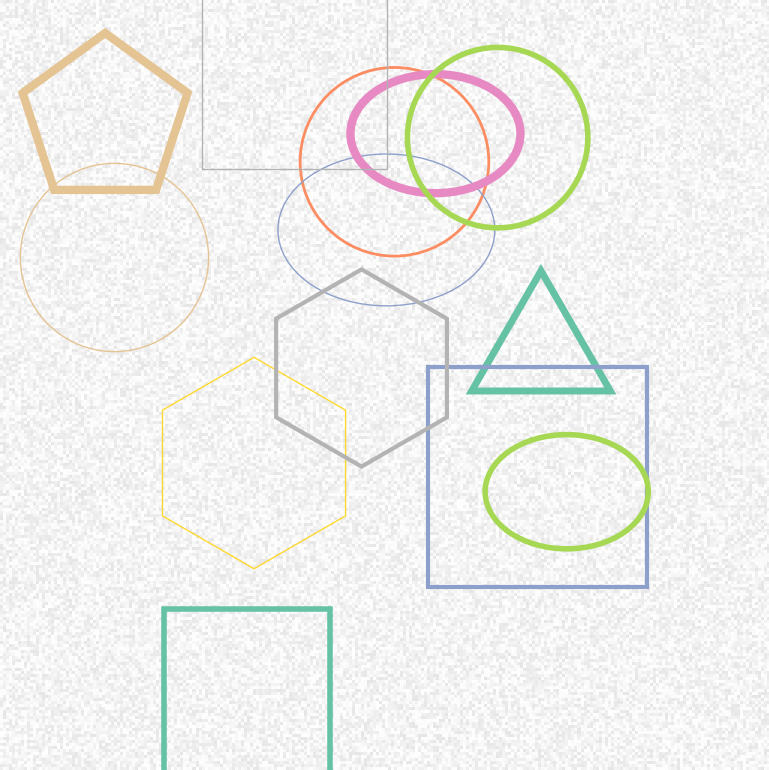[{"shape": "triangle", "thickness": 2.5, "radius": 0.52, "center": [0.703, 0.544]}, {"shape": "square", "thickness": 2, "radius": 0.54, "center": [0.321, 0.101]}, {"shape": "circle", "thickness": 1, "radius": 0.61, "center": [0.512, 0.79]}, {"shape": "square", "thickness": 1.5, "radius": 0.71, "center": [0.698, 0.381]}, {"shape": "oval", "thickness": 0.5, "radius": 0.7, "center": [0.502, 0.701]}, {"shape": "oval", "thickness": 3, "radius": 0.55, "center": [0.565, 0.826]}, {"shape": "oval", "thickness": 2, "radius": 0.53, "center": [0.736, 0.361]}, {"shape": "circle", "thickness": 2, "radius": 0.59, "center": [0.646, 0.821]}, {"shape": "hexagon", "thickness": 0.5, "radius": 0.69, "center": [0.33, 0.399]}, {"shape": "circle", "thickness": 0.5, "radius": 0.61, "center": [0.149, 0.666]}, {"shape": "pentagon", "thickness": 3, "radius": 0.56, "center": [0.137, 0.845]}, {"shape": "square", "thickness": 0.5, "radius": 0.6, "center": [0.382, 0.9]}, {"shape": "hexagon", "thickness": 1.5, "radius": 0.64, "center": [0.47, 0.522]}]